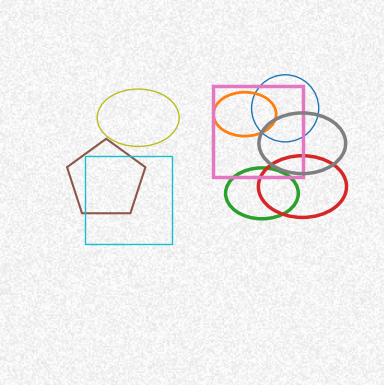[{"shape": "circle", "thickness": 1, "radius": 0.44, "center": [0.741, 0.719]}, {"shape": "oval", "thickness": 2, "radius": 0.41, "center": [0.636, 0.703]}, {"shape": "oval", "thickness": 2.5, "radius": 0.47, "center": [0.68, 0.498]}, {"shape": "oval", "thickness": 2.5, "radius": 0.57, "center": [0.786, 0.515]}, {"shape": "pentagon", "thickness": 1.5, "radius": 0.53, "center": [0.276, 0.533]}, {"shape": "square", "thickness": 2.5, "radius": 0.59, "center": [0.67, 0.658]}, {"shape": "oval", "thickness": 2.5, "radius": 0.56, "center": [0.785, 0.628]}, {"shape": "oval", "thickness": 1, "radius": 0.53, "center": [0.359, 0.694]}, {"shape": "square", "thickness": 1, "radius": 0.57, "center": [0.334, 0.481]}]